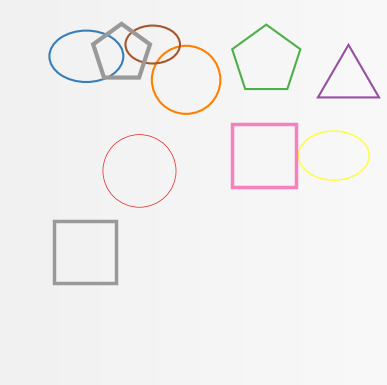[{"shape": "circle", "thickness": 0.5, "radius": 0.47, "center": [0.36, 0.556]}, {"shape": "oval", "thickness": 1.5, "radius": 0.48, "center": [0.223, 0.854]}, {"shape": "pentagon", "thickness": 1.5, "radius": 0.46, "center": [0.687, 0.844]}, {"shape": "triangle", "thickness": 1.5, "radius": 0.46, "center": [0.899, 0.792]}, {"shape": "circle", "thickness": 1.5, "radius": 0.44, "center": [0.48, 0.793]}, {"shape": "oval", "thickness": 1, "radius": 0.46, "center": [0.862, 0.596]}, {"shape": "oval", "thickness": 1.5, "radius": 0.35, "center": [0.394, 0.884]}, {"shape": "square", "thickness": 2.5, "radius": 0.41, "center": [0.682, 0.597]}, {"shape": "pentagon", "thickness": 3, "radius": 0.39, "center": [0.314, 0.861]}, {"shape": "square", "thickness": 2.5, "radius": 0.4, "center": [0.219, 0.345]}]